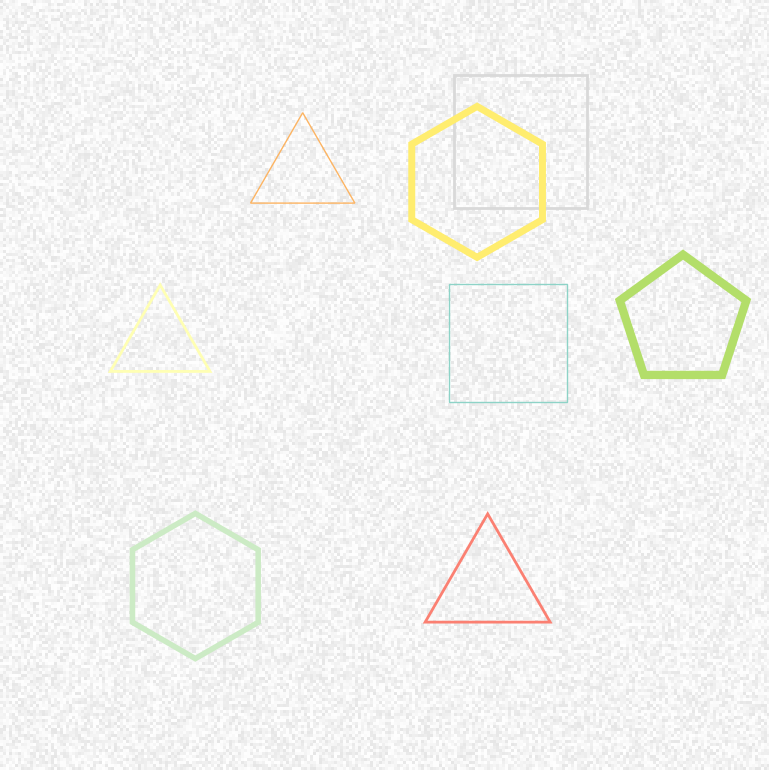[{"shape": "square", "thickness": 0.5, "radius": 0.38, "center": [0.66, 0.555]}, {"shape": "triangle", "thickness": 1, "radius": 0.37, "center": [0.208, 0.555]}, {"shape": "triangle", "thickness": 1, "radius": 0.47, "center": [0.633, 0.239]}, {"shape": "triangle", "thickness": 0.5, "radius": 0.39, "center": [0.393, 0.775]}, {"shape": "pentagon", "thickness": 3, "radius": 0.43, "center": [0.887, 0.583]}, {"shape": "square", "thickness": 1, "radius": 0.43, "center": [0.676, 0.817]}, {"shape": "hexagon", "thickness": 2, "radius": 0.47, "center": [0.254, 0.239]}, {"shape": "hexagon", "thickness": 2.5, "radius": 0.49, "center": [0.62, 0.764]}]